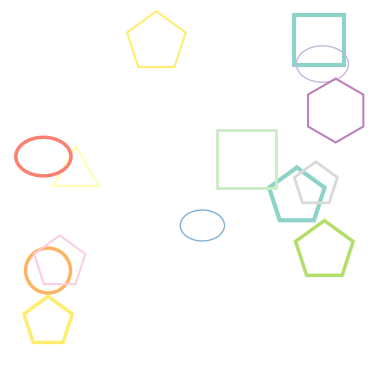[{"shape": "square", "thickness": 3, "radius": 0.32, "center": [0.828, 0.896]}, {"shape": "pentagon", "thickness": 3, "radius": 0.38, "center": [0.771, 0.489]}, {"shape": "triangle", "thickness": 1.5, "radius": 0.34, "center": [0.197, 0.551]}, {"shape": "oval", "thickness": 1, "radius": 0.34, "center": [0.838, 0.834]}, {"shape": "oval", "thickness": 2.5, "radius": 0.36, "center": [0.113, 0.593]}, {"shape": "oval", "thickness": 1, "radius": 0.29, "center": [0.526, 0.414]}, {"shape": "circle", "thickness": 2.5, "radius": 0.29, "center": [0.125, 0.297]}, {"shape": "pentagon", "thickness": 2.5, "radius": 0.39, "center": [0.842, 0.349]}, {"shape": "pentagon", "thickness": 1.5, "radius": 0.35, "center": [0.155, 0.319]}, {"shape": "pentagon", "thickness": 2, "radius": 0.29, "center": [0.82, 0.521]}, {"shape": "hexagon", "thickness": 1.5, "radius": 0.41, "center": [0.872, 0.713]}, {"shape": "square", "thickness": 2, "radius": 0.38, "center": [0.64, 0.587]}, {"shape": "pentagon", "thickness": 2.5, "radius": 0.33, "center": [0.125, 0.164]}, {"shape": "pentagon", "thickness": 1.5, "radius": 0.4, "center": [0.406, 0.891]}]